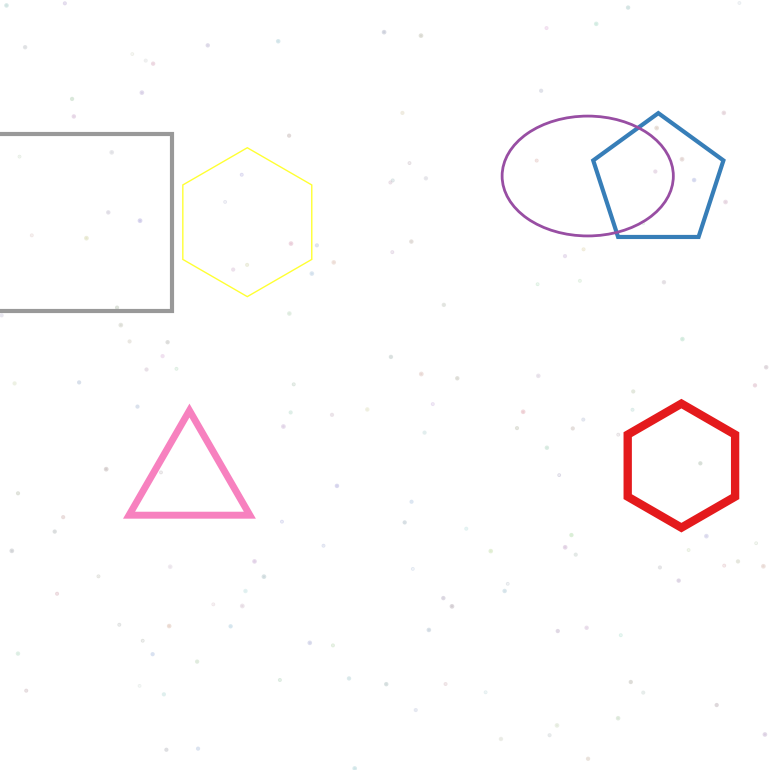[{"shape": "hexagon", "thickness": 3, "radius": 0.4, "center": [0.885, 0.395]}, {"shape": "pentagon", "thickness": 1.5, "radius": 0.44, "center": [0.855, 0.764]}, {"shape": "oval", "thickness": 1, "radius": 0.56, "center": [0.763, 0.771]}, {"shape": "hexagon", "thickness": 0.5, "radius": 0.48, "center": [0.321, 0.711]}, {"shape": "triangle", "thickness": 2.5, "radius": 0.45, "center": [0.246, 0.376]}, {"shape": "square", "thickness": 1.5, "radius": 0.57, "center": [0.108, 0.711]}]